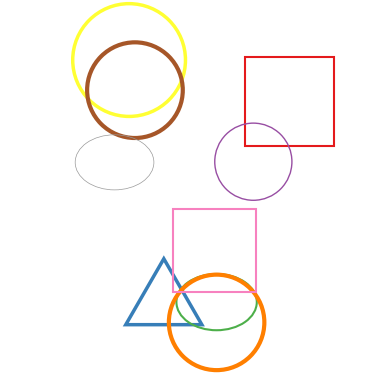[{"shape": "square", "thickness": 1.5, "radius": 0.58, "center": [0.752, 0.736]}, {"shape": "triangle", "thickness": 2.5, "radius": 0.57, "center": [0.426, 0.214]}, {"shape": "oval", "thickness": 1.5, "radius": 0.52, "center": [0.563, 0.215]}, {"shape": "circle", "thickness": 1, "radius": 0.5, "center": [0.658, 0.58]}, {"shape": "circle", "thickness": 3, "radius": 0.62, "center": [0.563, 0.163]}, {"shape": "circle", "thickness": 2.5, "radius": 0.73, "center": [0.335, 0.844]}, {"shape": "circle", "thickness": 3, "radius": 0.62, "center": [0.351, 0.766]}, {"shape": "square", "thickness": 1.5, "radius": 0.54, "center": [0.558, 0.349]}, {"shape": "oval", "thickness": 0.5, "radius": 0.51, "center": [0.298, 0.578]}]